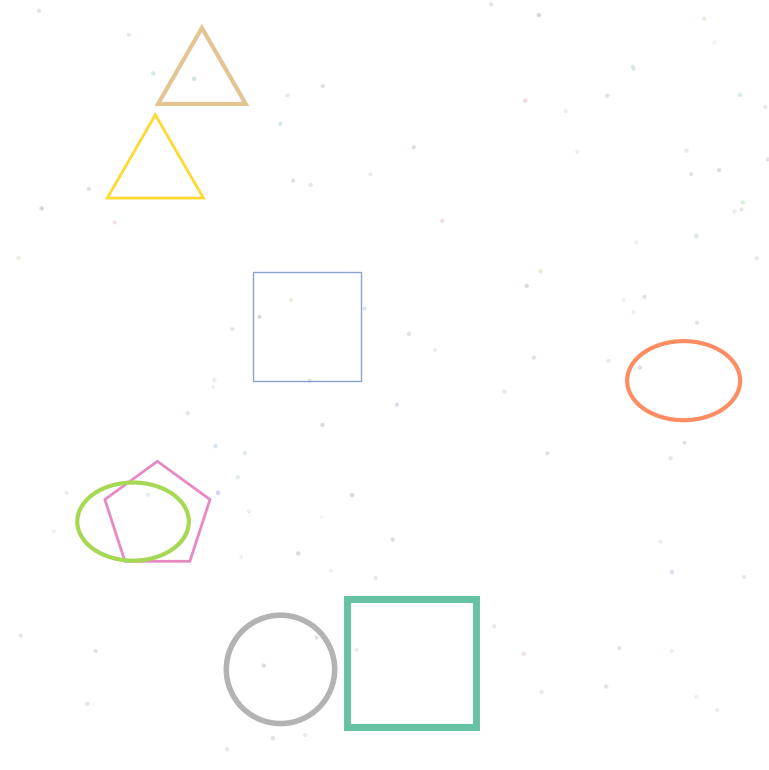[{"shape": "square", "thickness": 2.5, "radius": 0.42, "center": [0.535, 0.139]}, {"shape": "oval", "thickness": 1.5, "radius": 0.37, "center": [0.888, 0.506]}, {"shape": "square", "thickness": 0.5, "radius": 0.35, "center": [0.399, 0.576]}, {"shape": "pentagon", "thickness": 1, "radius": 0.36, "center": [0.204, 0.329]}, {"shape": "oval", "thickness": 1.5, "radius": 0.36, "center": [0.173, 0.323]}, {"shape": "triangle", "thickness": 1, "radius": 0.36, "center": [0.202, 0.779]}, {"shape": "triangle", "thickness": 1.5, "radius": 0.33, "center": [0.262, 0.898]}, {"shape": "circle", "thickness": 2, "radius": 0.35, "center": [0.364, 0.131]}]